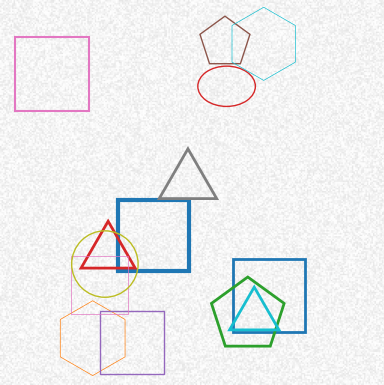[{"shape": "square", "thickness": 2, "radius": 0.47, "center": [0.699, 0.232]}, {"shape": "square", "thickness": 3, "radius": 0.47, "center": [0.399, 0.389]}, {"shape": "hexagon", "thickness": 0.5, "radius": 0.49, "center": [0.241, 0.122]}, {"shape": "pentagon", "thickness": 2, "radius": 0.5, "center": [0.644, 0.181]}, {"shape": "oval", "thickness": 1, "radius": 0.37, "center": [0.589, 0.776]}, {"shape": "triangle", "thickness": 2, "radius": 0.41, "center": [0.281, 0.344]}, {"shape": "square", "thickness": 1, "radius": 0.41, "center": [0.343, 0.111]}, {"shape": "pentagon", "thickness": 1, "radius": 0.34, "center": [0.584, 0.89]}, {"shape": "square", "thickness": 1.5, "radius": 0.48, "center": [0.136, 0.807]}, {"shape": "square", "thickness": 0.5, "radius": 0.37, "center": [0.258, 0.26]}, {"shape": "triangle", "thickness": 2, "radius": 0.43, "center": [0.488, 0.527]}, {"shape": "circle", "thickness": 1, "radius": 0.43, "center": [0.272, 0.314]}, {"shape": "hexagon", "thickness": 0.5, "radius": 0.48, "center": [0.685, 0.886]}, {"shape": "triangle", "thickness": 2, "radius": 0.37, "center": [0.66, 0.18]}]